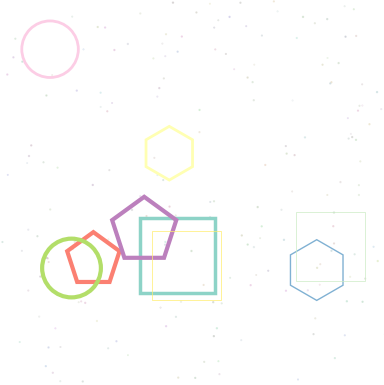[{"shape": "square", "thickness": 2.5, "radius": 0.49, "center": [0.461, 0.336]}, {"shape": "hexagon", "thickness": 2, "radius": 0.35, "center": [0.44, 0.602]}, {"shape": "pentagon", "thickness": 3, "radius": 0.36, "center": [0.243, 0.325]}, {"shape": "hexagon", "thickness": 1, "radius": 0.39, "center": [0.823, 0.299]}, {"shape": "circle", "thickness": 3, "radius": 0.38, "center": [0.186, 0.304]}, {"shape": "circle", "thickness": 2, "radius": 0.37, "center": [0.13, 0.872]}, {"shape": "pentagon", "thickness": 3, "radius": 0.44, "center": [0.375, 0.401]}, {"shape": "square", "thickness": 0.5, "radius": 0.45, "center": [0.859, 0.36]}, {"shape": "square", "thickness": 0.5, "radius": 0.45, "center": [0.483, 0.31]}]